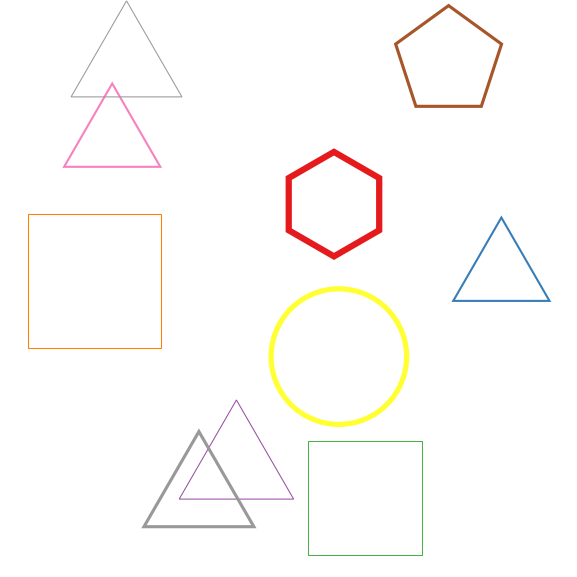[{"shape": "hexagon", "thickness": 3, "radius": 0.45, "center": [0.578, 0.646]}, {"shape": "triangle", "thickness": 1, "radius": 0.48, "center": [0.868, 0.526]}, {"shape": "square", "thickness": 0.5, "radius": 0.49, "center": [0.631, 0.137]}, {"shape": "triangle", "thickness": 0.5, "radius": 0.57, "center": [0.409, 0.192]}, {"shape": "square", "thickness": 0.5, "radius": 0.58, "center": [0.164, 0.512]}, {"shape": "circle", "thickness": 2.5, "radius": 0.59, "center": [0.587, 0.382]}, {"shape": "pentagon", "thickness": 1.5, "radius": 0.48, "center": [0.777, 0.893]}, {"shape": "triangle", "thickness": 1, "radius": 0.48, "center": [0.194, 0.758]}, {"shape": "triangle", "thickness": 1.5, "radius": 0.55, "center": [0.344, 0.142]}, {"shape": "triangle", "thickness": 0.5, "radius": 0.55, "center": [0.219, 0.887]}]